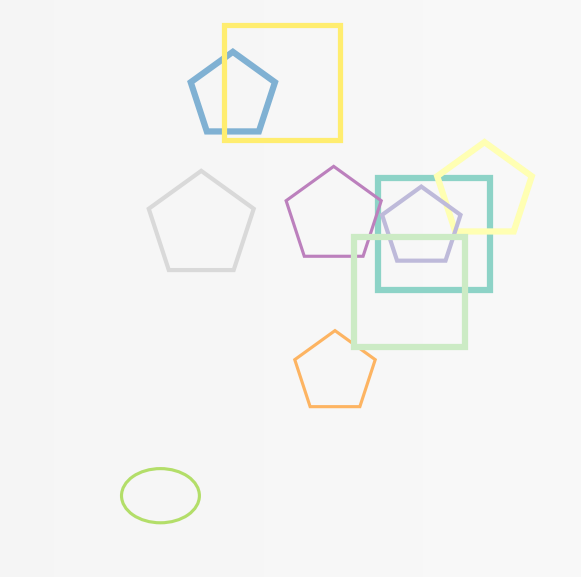[{"shape": "square", "thickness": 3, "radius": 0.48, "center": [0.747, 0.594]}, {"shape": "pentagon", "thickness": 3, "radius": 0.43, "center": [0.834, 0.668]}, {"shape": "pentagon", "thickness": 2, "radius": 0.35, "center": [0.725, 0.605]}, {"shape": "pentagon", "thickness": 3, "radius": 0.38, "center": [0.401, 0.833]}, {"shape": "pentagon", "thickness": 1.5, "radius": 0.36, "center": [0.576, 0.354]}, {"shape": "oval", "thickness": 1.5, "radius": 0.34, "center": [0.276, 0.141]}, {"shape": "pentagon", "thickness": 2, "radius": 0.47, "center": [0.346, 0.608]}, {"shape": "pentagon", "thickness": 1.5, "radius": 0.43, "center": [0.574, 0.625]}, {"shape": "square", "thickness": 3, "radius": 0.47, "center": [0.704, 0.494]}, {"shape": "square", "thickness": 2.5, "radius": 0.5, "center": [0.486, 0.857]}]